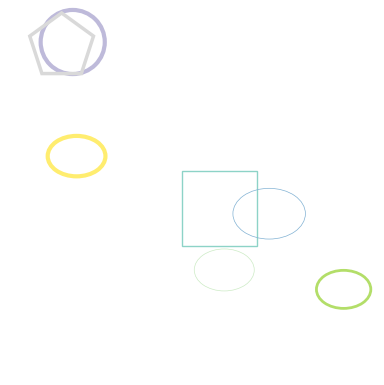[{"shape": "square", "thickness": 1, "radius": 0.49, "center": [0.571, 0.459]}, {"shape": "circle", "thickness": 3, "radius": 0.42, "center": [0.189, 0.891]}, {"shape": "oval", "thickness": 0.5, "radius": 0.47, "center": [0.699, 0.445]}, {"shape": "oval", "thickness": 2, "radius": 0.35, "center": [0.893, 0.248]}, {"shape": "pentagon", "thickness": 2.5, "radius": 0.44, "center": [0.16, 0.879]}, {"shape": "oval", "thickness": 0.5, "radius": 0.39, "center": [0.582, 0.299]}, {"shape": "oval", "thickness": 3, "radius": 0.38, "center": [0.199, 0.594]}]